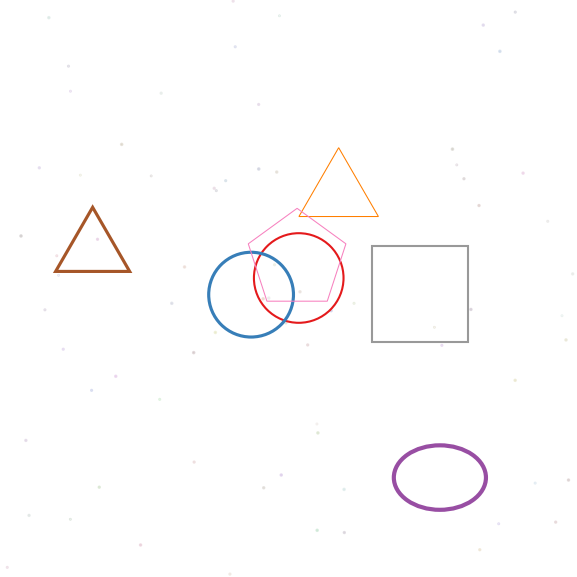[{"shape": "circle", "thickness": 1, "radius": 0.39, "center": [0.517, 0.518]}, {"shape": "circle", "thickness": 1.5, "radius": 0.37, "center": [0.435, 0.489]}, {"shape": "oval", "thickness": 2, "radius": 0.4, "center": [0.762, 0.172]}, {"shape": "triangle", "thickness": 0.5, "radius": 0.4, "center": [0.586, 0.664]}, {"shape": "triangle", "thickness": 1.5, "radius": 0.37, "center": [0.16, 0.566]}, {"shape": "pentagon", "thickness": 0.5, "radius": 0.44, "center": [0.514, 0.549]}, {"shape": "square", "thickness": 1, "radius": 0.42, "center": [0.727, 0.49]}]